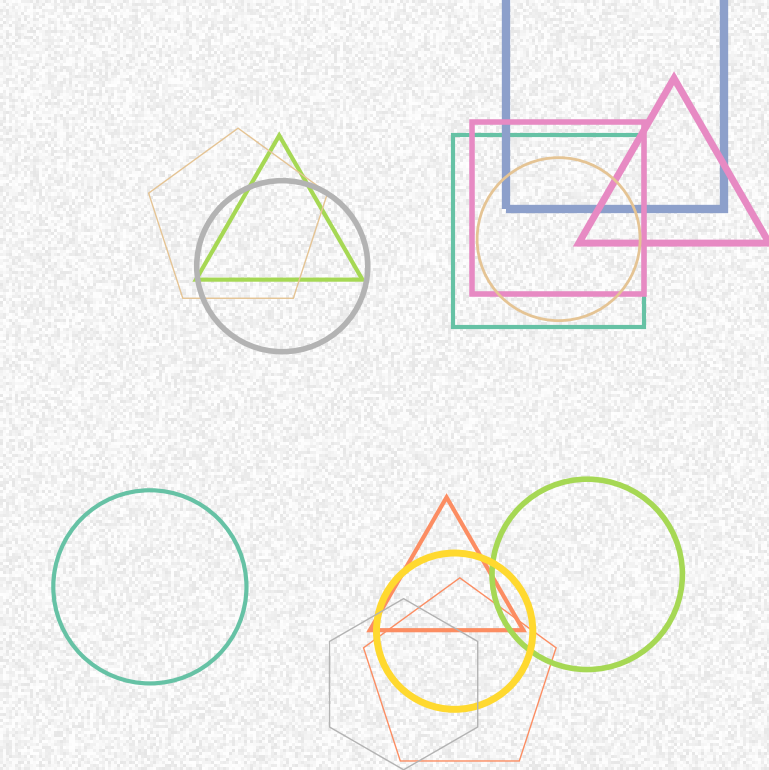[{"shape": "square", "thickness": 1.5, "radius": 0.62, "center": [0.713, 0.7]}, {"shape": "circle", "thickness": 1.5, "radius": 0.63, "center": [0.195, 0.238]}, {"shape": "triangle", "thickness": 1.5, "radius": 0.58, "center": [0.58, 0.239]}, {"shape": "pentagon", "thickness": 0.5, "radius": 0.66, "center": [0.597, 0.118]}, {"shape": "square", "thickness": 3, "radius": 0.71, "center": [0.799, 0.871]}, {"shape": "square", "thickness": 2, "radius": 0.56, "center": [0.725, 0.73]}, {"shape": "triangle", "thickness": 2.5, "radius": 0.71, "center": [0.875, 0.756]}, {"shape": "circle", "thickness": 2, "radius": 0.62, "center": [0.763, 0.254]}, {"shape": "triangle", "thickness": 1.5, "radius": 0.62, "center": [0.363, 0.699]}, {"shape": "circle", "thickness": 2.5, "radius": 0.51, "center": [0.59, 0.18]}, {"shape": "circle", "thickness": 1, "radius": 0.53, "center": [0.725, 0.689]}, {"shape": "pentagon", "thickness": 0.5, "radius": 0.61, "center": [0.309, 0.711]}, {"shape": "hexagon", "thickness": 0.5, "radius": 0.56, "center": [0.524, 0.111]}, {"shape": "circle", "thickness": 2, "radius": 0.56, "center": [0.367, 0.654]}]